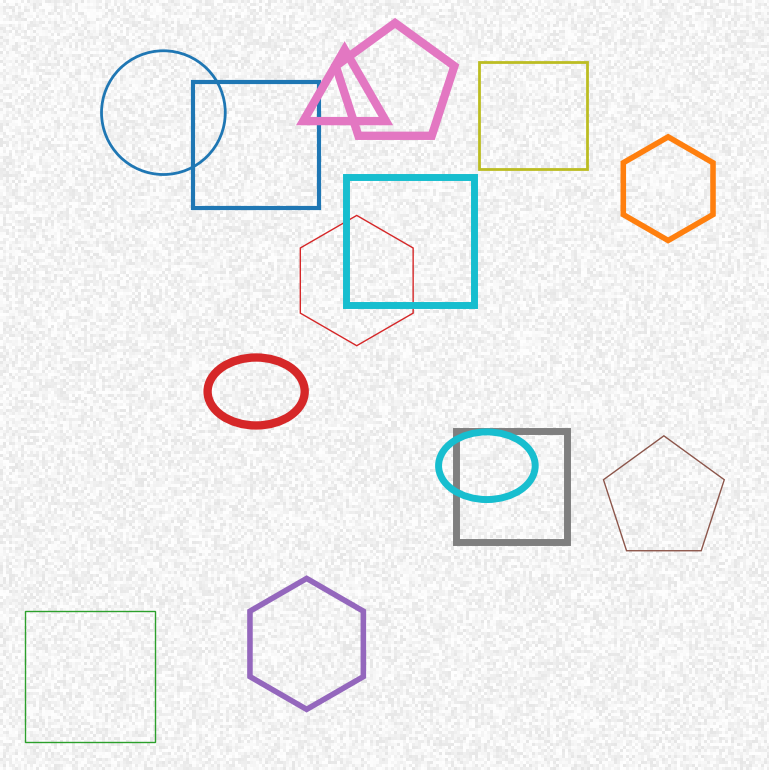[{"shape": "square", "thickness": 1.5, "radius": 0.41, "center": [0.333, 0.812]}, {"shape": "circle", "thickness": 1, "radius": 0.4, "center": [0.212, 0.854]}, {"shape": "hexagon", "thickness": 2, "radius": 0.34, "center": [0.868, 0.755]}, {"shape": "square", "thickness": 0.5, "radius": 0.42, "center": [0.117, 0.121]}, {"shape": "hexagon", "thickness": 0.5, "radius": 0.42, "center": [0.463, 0.636]}, {"shape": "oval", "thickness": 3, "radius": 0.32, "center": [0.333, 0.492]}, {"shape": "hexagon", "thickness": 2, "radius": 0.43, "center": [0.398, 0.164]}, {"shape": "pentagon", "thickness": 0.5, "radius": 0.41, "center": [0.862, 0.351]}, {"shape": "triangle", "thickness": 3, "radius": 0.31, "center": [0.448, 0.874]}, {"shape": "pentagon", "thickness": 3, "radius": 0.4, "center": [0.513, 0.889]}, {"shape": "square", "thickness": 2.5, "radius": 0.36, "center": [0.664, 0.368]}, {"shape": "square", "thickness": 1, "radius": 0.35, "center": [0.692, 0.85]}, {"shape": "square", "thickness": 2.5, "radius": 0.42, "center": [0.532, 0.688]}, {"shape": "oval", "thickness": 2.5, "radius": 0.31, "center": [0.632, 0.395]}]